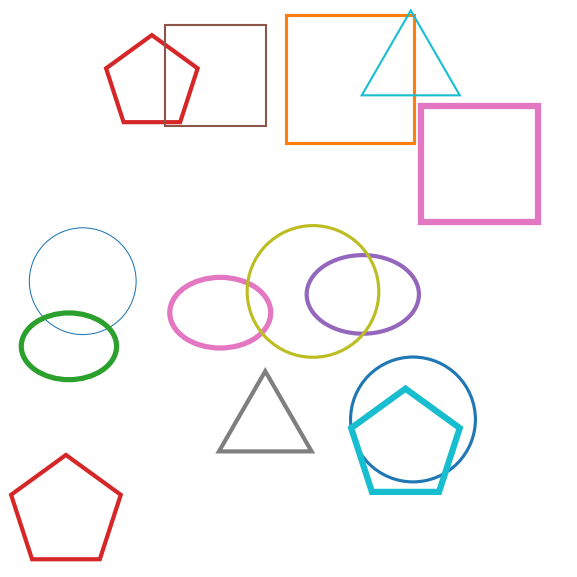[{"shape": "circle", "thickness": 0.5, "radius": 0.46, "center": [0.143, 0.512]}, {"shape": "circle", "thickness": 1.5, "radius": 0.54, "center": [0.715, 0.273]}, {"shape": "square", "thickness": 1.5, "radius": 0.55, "center": [0.606, 0.862]}, {"shape": "oval", "thickness": 2.5, "radius": 0.41, "center": [0.119, 0.399]}, {"shape": "pentagon", "thickness": 2, "radius": 0.5, "center": [0.114, 0.112]}, {"shape": "pentagon", "thickness": 2, "radius": 0.42, "center": [0.263, 0.855]}, {"shape": "oval", "thickness": 2, "radius": 0.49, "center": [0.628, 0.489]}, {"shape": "square", "thickness": 1, "radius": 0.44, "center": [0.373, 0.868]}, {"shape": "oval", "thickness": 2.5, "radius": 0.44, "center": [0.381, 0.458]}, {"shape": "square", "thickness": 3, "radius": 0.51, "center": [0.83, 0.715]}, {"shape": "triangle", "thickness": 2, "radius": 0.46, "center": [0.459, 0.264]}, {"shape": "circle", "thickness": 1.5, "radius": 0.57, "center": [0.542, 0.494]}, {"shape": "pentagon", "thickness": 3, "radius": 0.49, "center": [0.702, 0.227]}, {"shape": "triangle", "thickness": 1, "radius": 0.49, "center": [0.711, 0.883]}]